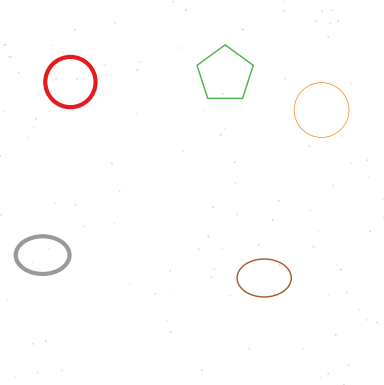[{"shape": "circle", "thickness": 3, "radius": 0.33, "center": [0.183, 0.787]}, {"shape": "pentagon", "thickness": 1, "radius": 0.38, "center": [0.585, 0.807]}, {"shape": "circle", "thickness": 0.5, "radius": 0.36, "center": [0.835, 0.714]}, {"shape": "oval", "thickness": 1, "radius": 0.35, "center": [0.686, 0.278]}, {"shape": "oval", "thickness": 3, "radius": 0.35, "center": [0.111, 0.337]}]